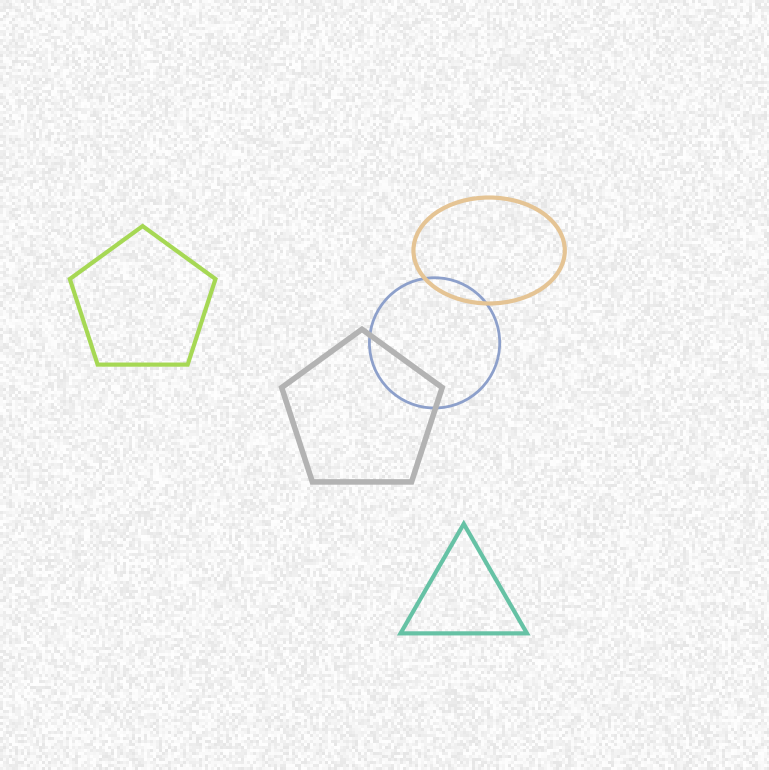[{"shape": "triangle", "thickness": 1.5, "radius": 0.47, "center": [0.602, 0.225]}, {"shape": "circle", "thickness": 1, "radius": 0.42, "center": [0.564, 0.555]}, {"shape": "pentagon", "thickness": 1.5, "radius": 0.5, "center": [0.185, 0.607]}, {"shape": "oval", "thickness": 1.5, "radius": 0.49, "center": [0.635, 0.675]}, {"shape": "pentagon", "thickness": 2, "radius": 0.55, "center": [0.47, 0.463]}]